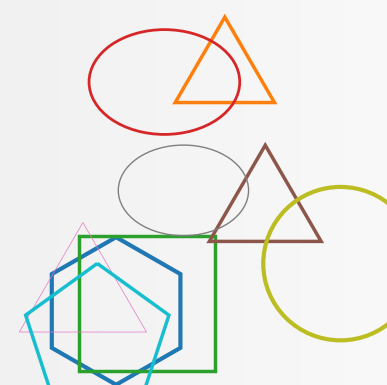[{"shape": "hexagon", "thickness": 3, "radius": 0.96, "center": [0.3, 0.192]}, {"shape": "triangle", "thickness": 2.5, "radius": 0.74, "center": [0.58, 0.808]}, {"shape": "square", "thickness": 2.5, "radius": 0.88, "center": [0.38, 0.212]}, {"shape": "oval", "thickness": 2, "radius": 0.97, "center": [0.424, 0.787]}, {"shape": "triangle", "thickness": 2.5, "radius": 0.83, "center": [0.685, 0.456]}, {"shape": "triangle", "thickness": 0.5, "radius": 0.95, "center": [0.214, 0.232]}, {"shape": "oval", "thickness": 1, "radius": 0.84, "center": [0.473, 0.505]}, {"shape": "circle", "thickness": 3, "radius": 1.0, "center": [0.879, 0.315]}, {"shape": "pentagon", "thickness": 2.5, "radius": 0.97, "center": [0.251, 0.121]}]